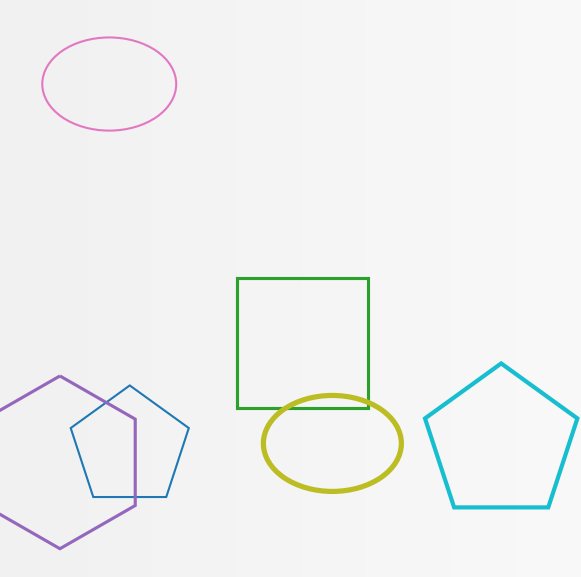[{"shape": "pentagon", "thickness": 1, "radius": 0.53, "center": [0.223, 0.225]}, {"shape": "square", "thickness": 1.5, "radius": 0.56, "center": [0.52, 0.405]}, {"shape": "hexagon", "thickness": 1.5, "radius": 0.75, "center": [0.103, 0.199]}, {"shape": "oval", "thickness": 1, "radius": 0.58, "center": [0.188, 0.854]}, {"shape": "oval", "thickness": 2.5, "radius": 0.59, "center": [0.572, 0.231]}, {"shape": "pentagon", "thickness": 2, "radius": 0.69, "center": [0.862, 0.232]}]